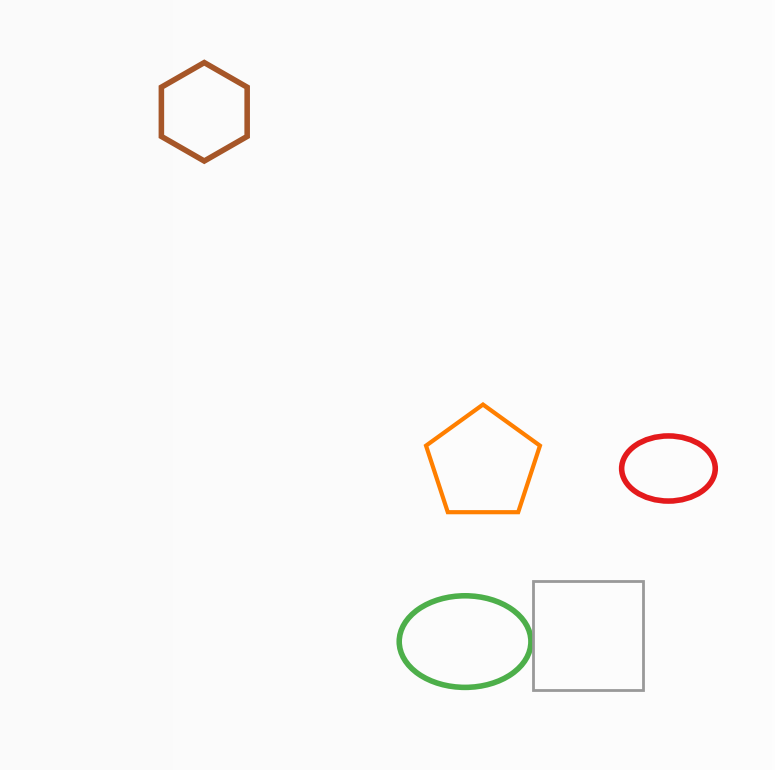[{"shape": "oval", "thickness": 2, "radius": 0.3, "center": [0.863, 0.392]}, {"shape": "oval", "thickness": 2, "radius": 0.42, "center": [0.6, 0.167]}, {"shape": "pentagon", "thickness": 1.5, "radius": 0.39, "center": [0.623, 0.397]}, {"shape": "hexagon", "thickness": 2, "radius": 0.32, "center": [0.264, 0.855]}, {"shape": "square", "thickness": 1, "radius": 0.35, "center": [0.759, 0.175]}]